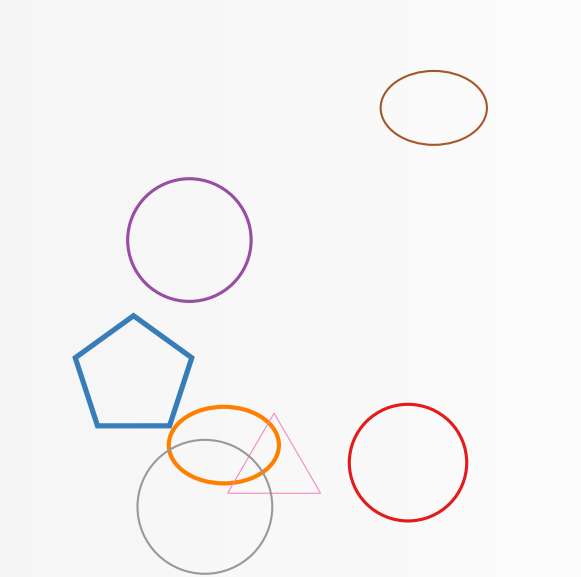[{"shape": "circle", "thickness": 1.5, "radius": 0.5, "center": [0.702, 0.198]}, {"shape": "pentagon", "thickness": 2.5, "radius": 0.53, "center": [0.23, 0.347]}, {"shape": "circle", "thickness": 1.5, "radius": 0.53, "center": [0.326, 0.583]}, {"shape": "oval", "thickness": 2, "radius": 0.47, "center": [0.385, 0.228]}, {"shape": "oval", "thickness": 1, "radius": 0.46, "center": [0.746, 0.812]}, {"shape": "triangle", "thickness": 0.5, "radius": 0.46, "center": [0.472, 0.191]}, {"shape": "circle", "thickness": 1, "radius": 0.58, "center": [0.353, 0.122]}]